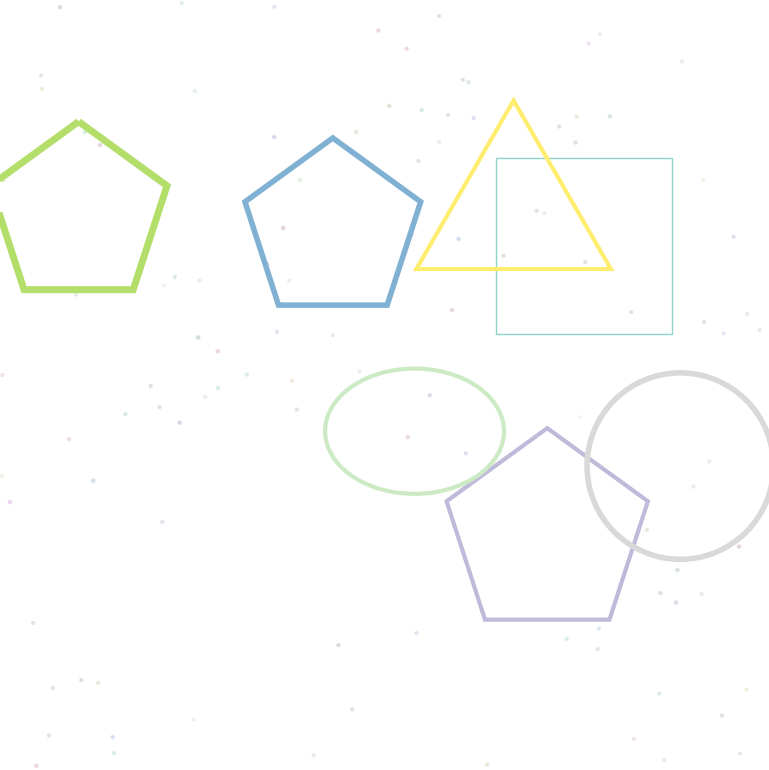[{"shape": "square", "thickness": 0.5, "radius": 0.57, "center": [0.759, 0.68]}, {"shape": "pentagon", "thickness": 1.5, "radius": 0.69, "center": [0.711, 0.306]}, {"shape": "pentagon", "thickness": 2, "radius": 0.6, "center": [0.432, 0.701]}, {"shape": "pentagon", "thickness": 2.5, "radius": 0.6, "center": [0.102, 0.721]}, {"shape": "circle", "thickness": 2, "radius": 0.61, "center": [0.883, 0.395]}, {"shape": "oval", "thickness": 1.5, "radius": 0.58, "center": [0.538, 0.44]}, {"shape": "triangle", "thickness": 1.5, "radius": 0.73, "center": [0.667, 0.724]}]